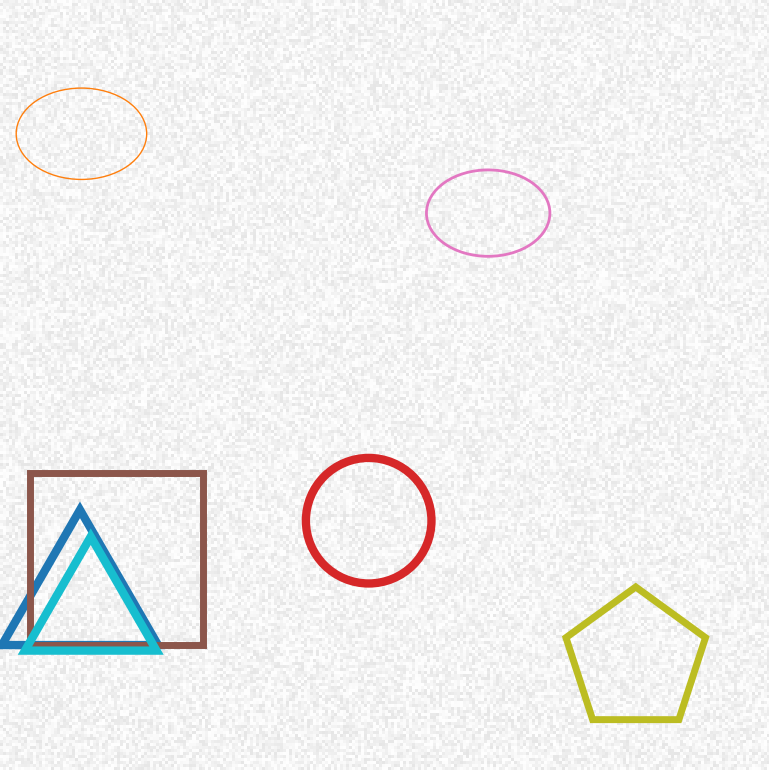[{"shape": "triangle", "thickness": 3, "radius": 0.59, "center": [0.104, 0.221]}, {"shape": "oval", "thickness": 0.5, "radius": 0.42, "center": [0.106, 0.826]}, {"shape": "circle", "thickness": 3, "radius": 0.41, "center": [0.479, 0.324]}, {"shape": "square", "thickness": 2.5, "radius": 0.56, "center": [0.151, 0.274]}, {"shape": "oval", "thickness": 1, "radius": 0.4, "center": [0.634, 0.723]}, {"shape": "pentagon", "thickness": 2.5, "radius": 0.48, "center": [0.826, 0.142]}, {"shape": "triangle", "thickness": 3, "radius": 0.49, "center": [0.118, 0.204]}]